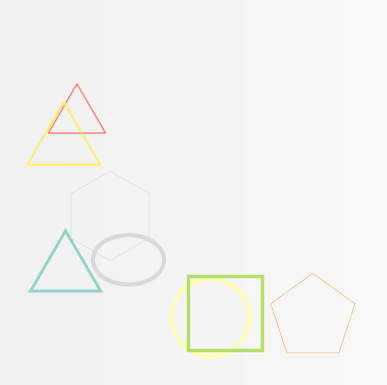[{"shape": "triangle", "thickness": 2, "radius": 0.52, "center": [0.169, 0.296]}, {"shape": "circle", "thickness": 3, "radius": 0.5, "center": [0.543, 0.175]}, {"shape": "triangle", "thickness": 1, "radius": 0.43, "center": [0.199, 0.697]}, {"shape": "pentagon", "thickness": 0.5, "radius": 0.57, "center": [0.807, 0.176]}, {"shape": "square", "thickness": 2.5, "radius": 0.48, "center": [0.58, 0.187]}, {"shape": "oval", "thickness": 3, "radius": 0.46, "center": [0.332, 0.325]}, {"shape": "hexagon", "thickness": 0.5, "radius": 0.58, "center": [0.284, 0.439]}, {"shape": "triangle", "thickness": 1.5, "radius": 0.54, "center": [0.164, 0.627]}]